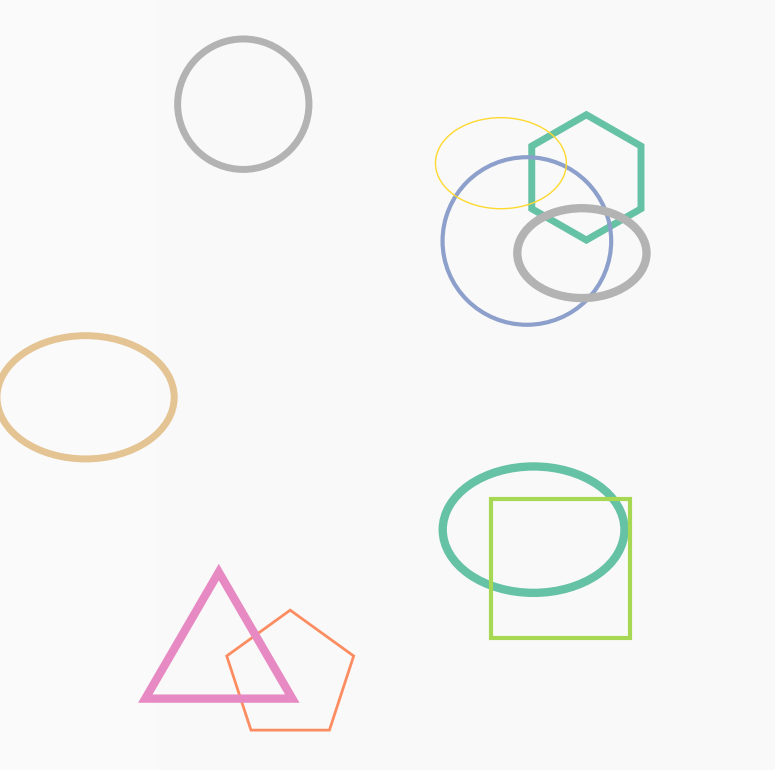[{"shape": "oval", "thickness": 3, "radius": 0.59, "center": [0.689, 0.312]}, {"shape": "hexagon", "thickness": 2.5, "radius": 0.41, "center": [0.757, 0.77]}, {"shape": "pentagon", "thickness": 1, "radius": 0.43, "center": [0.374, 0.121]}, {"shape": "circle", "thickness": 1.5, "radius": 0.54, "center": [0.68, 0.687]}, {"shape": "triangle", "thickness": 3, "radius": 0.55, "center": [0.282, 0.147]}, {"shape": "square", "thickness": 1.5, "radius": 0.45, "center": [0.723, 0.262]}, {"shape": "oval", "thickness": 0.5, "radius": 0.42, "center": [0.646, 0.788]}, {"shape": "oval", "thickness": 2.5, "radius": 0.57, "center": [0.11, 0.484]}, {"shape": "oval", "thickness": 3, "radius": 0.42, "center": [0.751, 0.671]}, {"shape": "circle", "thickness": 2.5, "radius": 0.42, "center": [0.314, 0.865]}]